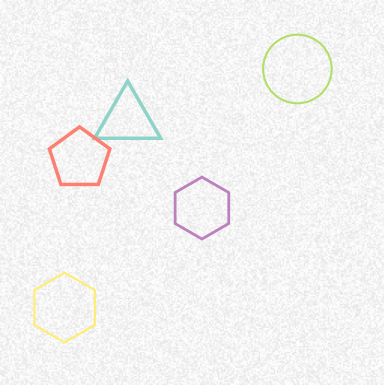[{"shape": "triangle", "thickness": 2.5, "radius": 0.5, "center": [0.332, 0.69]}, {"shape": "pentagon", "thickness": 2.5, "radius": 0.41, "center": [0.207, 0.588]}, {"shape": "circle", "thickness": 1.5, "radius": 0.45, "center": [0.772, 0.821]}, {"shape": "hexagon", "thickness": 2, "radius": 0.4, "center": [0.525, 0.46]}, {"shape": "hexagon", "thickness": 1.5, "radius": 0.45, "center": [0.168, 0.201]}]